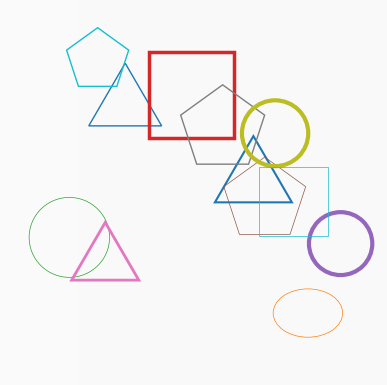[{"shape": "triangle", "thickness": 1.5, "radius": 0.57, "center": [0.654, 0.532]}, {"shape": "triangle", "thickness": 1, "radius": 0.54, "center": [0.323, 0.727]}, {"shape": "oval", "thickness": 0.5, "radius": 0.45, "center": [0.795, 0.187]}, {"shape": "circle", "thickness": 0.5, "radius": 0.52, "center": [0.179, 0.383]}, {"shape": "square", "thickness": 2.5, "radius": 0.55, "center": [0.494, 0.753]}, {"shape": "circle", "thickness": 3, "radius": 0.41, "center": [0.879, 0.367]}, {"shape": "pentagon", "thickness": 0.5, "radius": 0.56, "center": [0.683, 0.481]}, {"shape": "triangle", "thickness": 2, "radius": 0.5, "center": [0.272, 0.322]}, {"shape": "pentagon", "thickness": 1, "radius": 0.57, "center": [0.575, 0.666]}, {"shape": "circle", "thickness": 3, "radius": 0.43, "center": [0.71, 0.654]}, {"shape": "pentagon", "thickness": 1, "radius": 0.42, "center": [0.252, 0.844]}, {"shape": "square", "thickness": 0.5, "radius": 0.45, "center": [0.758, 0.477]}]